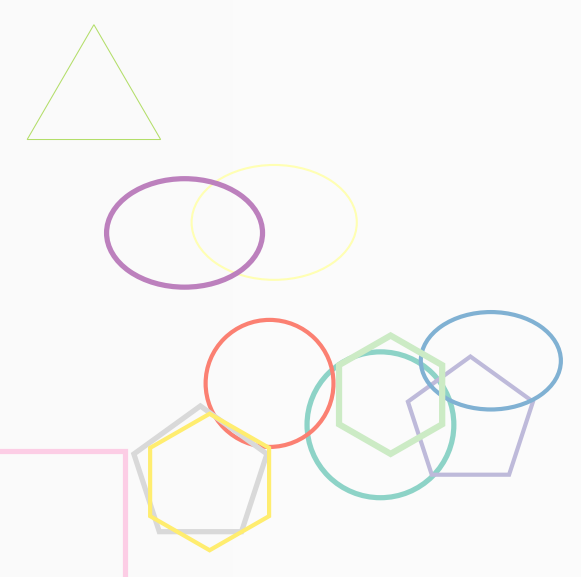[{"shape": "circle", "thickness": 2.5, "radius": 0.63, "center": [0.655, 0.264]}, {"shape": "oval", "thickness": 1, "radius": 0.71, "center": [0.472, 0.614]}, {"shape": "pentagon", "thickness": 2, "radius": 0.57, "center": [0.809, 0.269]}, {"shape": "circle", "thickness": 2, "radius": 0.55, "center": [0.464, 0.335]}, {"shape": "oval", "thickness": 2, "radius": 0.6, "center": [0.844, 0.374]}, {"shape": "triangle", "thickness": 0.5, "radius": 0.66, "center": [0.162, 0.824]}, {"shape": "square", "thickness": 2.5, "radius": 0.57, "center": [0.1, 0.104]}, {"shape": "pentagon", "thickness": 2.5, "radius": 0.6, "center": [0.345, 0.176]}, {"shape": "oval", "thickness": 2.5, "radius": 0.67, "center": [0.318, 0.596]}, {"shape": "hexagon", "thickness": 3, "radius": 0.51, "center": [0.672, 0.316]}, {"shape": "hexagon", "thickness": 2, "radius": 0.59, "center": [0.361, 0.164]}]